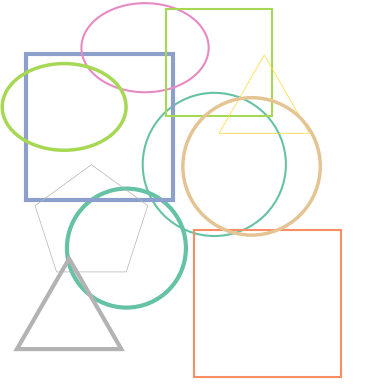[{"shape": "circle", "thickness": 1.5, "radius": 0.93, "center": [0.557, 0.573]}, {"shape": "circle", "thickness": 3, "radius": 0.77, "center": [0.328, 0.356]}, {"shape": "square", "thickness": 1.5, "radius": 0.95, "center": [0.694, 0.212]}, {"shape": "square", "thickness": 3, "radius": 0.95, "center": [0.258, 0.669]}, {"shape": "oval", "thickness": 1.5, "radius": 0.83, "center": [0.377, 0.876]}, {"shape": "square", "thickness": 1.5, "radius": 0.69, "center": [0.569, 0.837]}, {"shape": "oval", "thickness": 2.5, "radius": 0.8, "center": [0.167, 0.722]}, {"shape": "triangle", "thickness": 0.5, "radius": 0.68, "center": [0.686, 0.721]}, {"shape": "circle", "thickness": 2.5, "radius": 0.89, "center": [0.653, 0.568]}, {"shape": "triangle", "thickness": 3, "radius": 0.78, "center": [0.18, 0.172]}, {"shape": "pentagon", "thickness": 0.5, "radius": 0.77, "center": [0.237, 0.418]}]